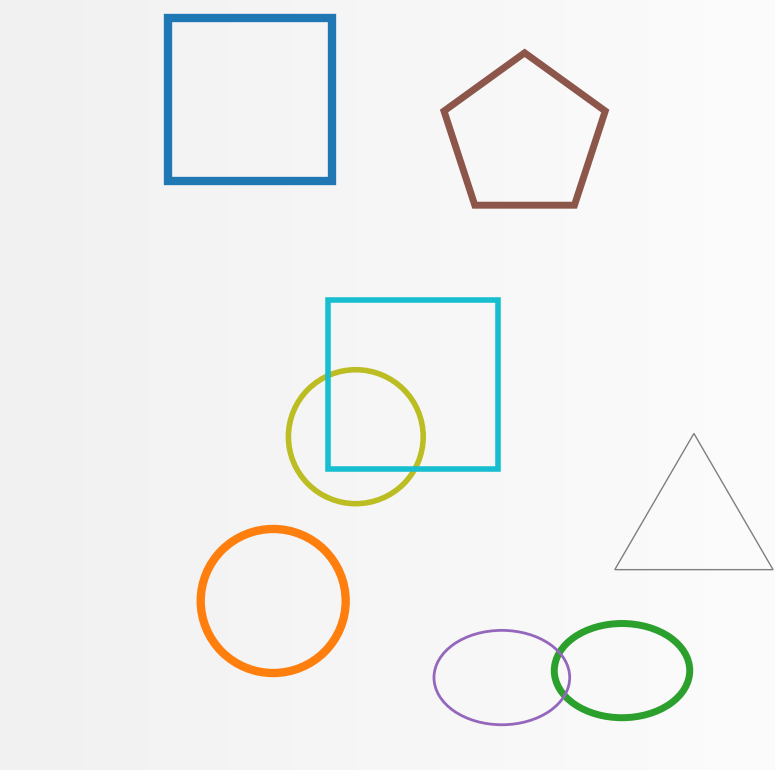[{"shape": "square", "thickness": 3, "radius": 0.53, "center": [0.322, 0.87]}, {"shape": "circle", "thickness": 3, "radius": 0.47, "center": [0.353, 0.219]}, {"shape": "oval", "thickness": 2.5, "radius": 0.44, "center": [0.803, 0.129]}, {"shape": "oval", "thickness": 1, "radius": 0.44, "center": [0.648, 0.12]}, {"shape": "pentagon", "thickness": 2.5, "radius": 0.55, "center": [0.677, 0.822]}, {"shape": "triangle", "thickness": 0.5, "radius": 0.59, "center": [0.895, 0.319]}, {"shape": "circle", "thickness": 2, "radius": 0.43, "center": [0.459, 0.433]}, {"shape": "square", "thickness": 2, "radius": 0.55, "center": [0.533, 0.501]}]